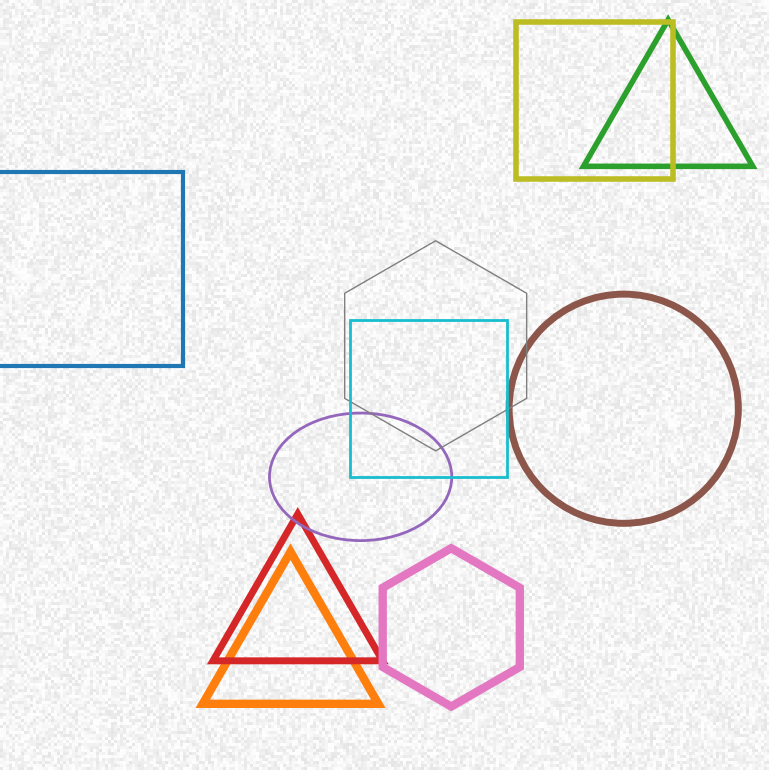[{"shape": "square", "thickness": 1.5, "radius": 0.63, "center": [0.112, 0.651]}, {"shape": "triangle", "thickness": 3, "radius": 0.66, "center": [0.377, 0.152]}, {"shape": "triangle", "thickness": 2, "radius": 0.63, "center": [0.868, 0.847]}, {"shape": "triangle", "thickness": 2.5, "radius": 0.64, "center": [0.387, 0.205]}, {"shape": "oval", "thickness": 1, "radius": 0.59, "center": [0.468, 0.381]}, {"shape": "circle", "thickness": 2.5, "radius": 0.74, "center": [0.81, 0.469]}, {"shape": "hexagon", "thickness": 3, "radius": 0.51, "center": [0.586, 0.185]}, {"shape": "hexagon", "thickness": 0.5, "radius": 0.68, "center": [0.566, 0.551]}, {"shape": "square", "thickness": 2, "radius": 0.51, "center": [0.772, 0.87]}, {"shape": "square", "thickness": 1, "radius": 0.51, "center": [0.557, 0.483]}]